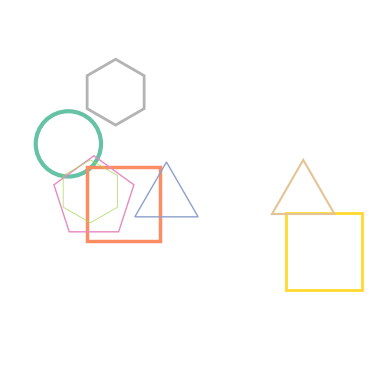[{"shape": "circle", "thickness": 3, "radius": 0.42, "center": [0.178, 0.626]}, {"shape": "square", "thickness": 2.5, "radius": 0.48, "center": [0.32, 0.471]}, {"shape": "triangle", "thickness": 1, "radius": 0.47, "center": [0.432, 0.484]}, {"shape": "pentagon", "thickness": 1, "radius": 0.55, "center": [0.244, 0.486]}, {"shape": "hexagon", "thickness": 0.5, "radius": 0.41, "center": [0.235, 0.503]}, {"shape": "square", "thickness": 2, "radius": 0.5, "center": [0.841, 0.348]}, {"shape": "triangle", "thickness": 1.5, "radius": 0.47, "center": [0.788, 0.491]}, {"shape": "hexagon", "thickness": 2, "radius": 0.43, "center": [0.3, 0.761]}]